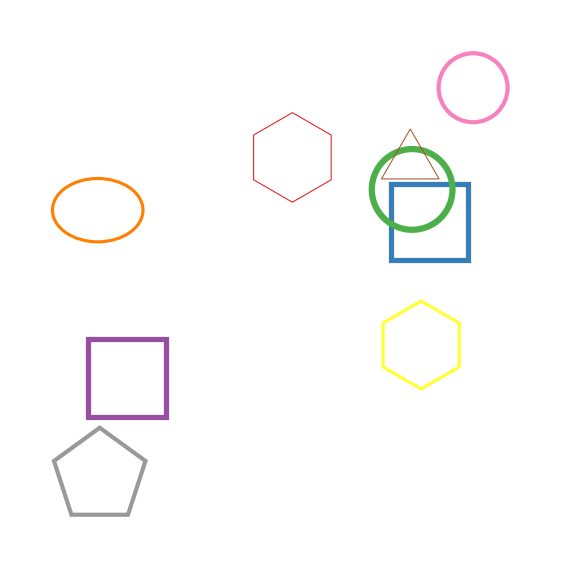[{"shape": "hexagon", "thickness": 0.5, "radius": 0.39, "center": [0.506, 0.727]}, {"shape": "square", "thickness": 2.5, "radius": 0.33, "center": [0.744, 0.614]}, {"shape": "circle", "thickness": 3, "radius": 0.35, "center": [0.714, 0.671]}, {"shape": "square", "thickness": 2.5, "radius": 0.34, "center": [0.22, 0.344]}, {"shape": "oval", "thickness": 1.5, "radius": 0.39, "center": [0.169, 0.635]}, {"shape": "hexagon", "thickness": 1.5, "radius": 0.38, "center": [0.729, 0.402]}, {"shape": "triangle", "thickness": 0.5, "radius": 0.29, "center": [0.71, 0.718]}, {"shape": "circle", "thickness": 2, "radius": 0.3, "center": [0.819, 0.847]}, {"shape": "pentagon", "thickness": 2, "radius": 0.42, "center": [0.173, 0.175]}]